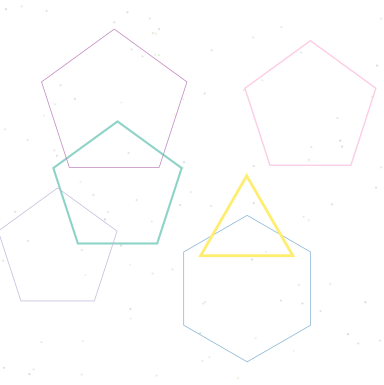[{"shape": "pentagon", "thickness": 1.5, "radius": 0.88, "center": [0.305, 0.509]}, {"shape": "pentagon", "thickness": 0.5, "radius": 0.81, "center": [0.15, 0.35]}, {"shape": "hexagon", "thickness": 0.5, "radius": 0.95, "center": [0.642, 0.25]}, {"shape": "pentagon", "thickness": 1, "radius": 0.89, "center": [0.806, 0.715]}, {"shape": "pentagon", "thickness": 0.5, "radius": 0.99, "center": [0.297, 0.726]}, {"shape": "triangle", "thickness": 2, "radius": 0.69, "center": [0.641, 0.405]}]